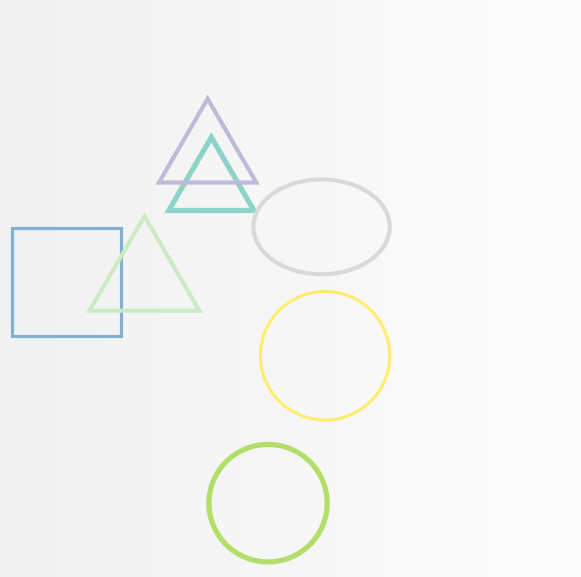[{"shape": "triangle", "thickness": 2.5, "radius": 0.42, "center": [0.364, 0.677]}, {"shape": "triangle", "thickness": 2, "radius": 0.48, "center": [0.357, 0.731]}, {"shape": "square", "thickness": 1.5, "radius": 0.47, "center": [0.114, 0.511]}, {"shape": "circle", "thickness": 2.5, "radius": 0.51, "center": [0.461, 0.128]}, {"shape": "oval", "thickness": 2, "radius": 0.59, "center": [0.553, 0.606]}, {"shape": "triangle", "thickness": 2, "radius": 0.54, "center": [0.249, 0.516]}, {"shape": "circle", "thickness": 1.5, "radius": 0.56, "center": [0.559, 0.383]}]